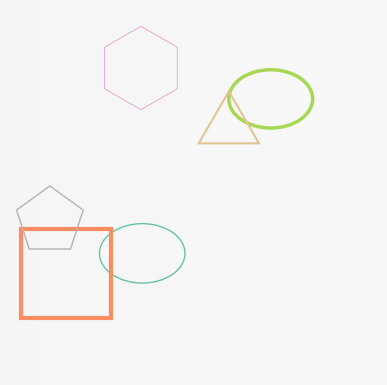[{"shape": "oval", "thickness": 1, "radius": 0.55, "center": [0.367, 0.342]}, {"shape": "square", "thickness": 3, "radius": 0.58, "center": [0.171, 0.29]}, {"shape": "hexagon", "thickness": 0.5, "radius": 0.54, "center": [0.364, 0.823]}, {"shape": "oval", "thickness": 2.5, "radius": 0.54, "center": [0.699, 0.743]}, {"shape": "triangle", "thickness": 1.5, "radius": 0.45, "center": [0.591, 0.673]}, {"shape": "pentagon", "thickness": 1, "radius": 0.45, "center": [0.129, 0.426]}]